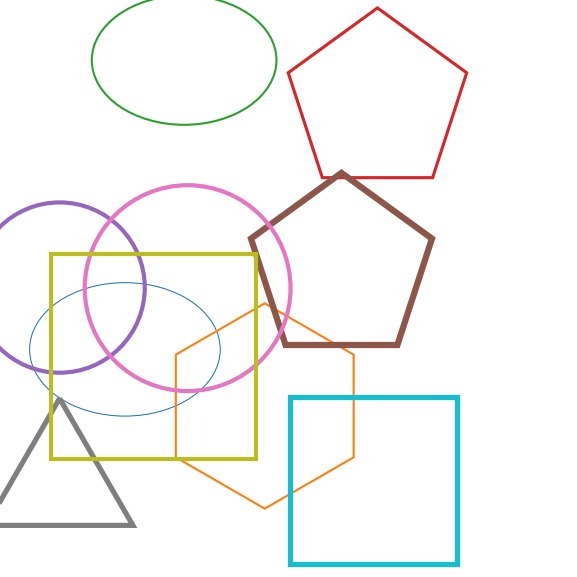[{"shape": "oval", "thickness": 0.5, "radius": 0.83, "center": [0.216, 0.394]}, {"shape": "hexagon", "thickness": 1, "radius": 0.89, "center": [0.458, 0.296]}, {"shape": "oval", "thickness": 1, "radius": 0.8, "center": [0.319, 0.895]}, {"shape": "pentagon", "thickness": 1.5, "radius": 0.81, "center": [0.654, 0.823]}, {"shape": "circle", "thickness": 2, "radius": 0.74, "center": [0.103, 0.501]}, {"shape": "pentagon", "thickness": 3, "radius": 0.82, "center": [0.591, 0.535]}, {"shape": "circle", "thickness": 2, "radius": 0.89, "center": [0.325, 0.5]}, {"shape": "triangle", "thickness": 2.5, "radius": 0.73, "center": [0.103, 0.163]}, {"shape": "square", "thickness": 2, "radius": 0.89, "center": [0.266, 0.382]}, {"shape": "square", "thickness": 2.5, "radius": 0.72, "center": [0.647, 0.166]}]